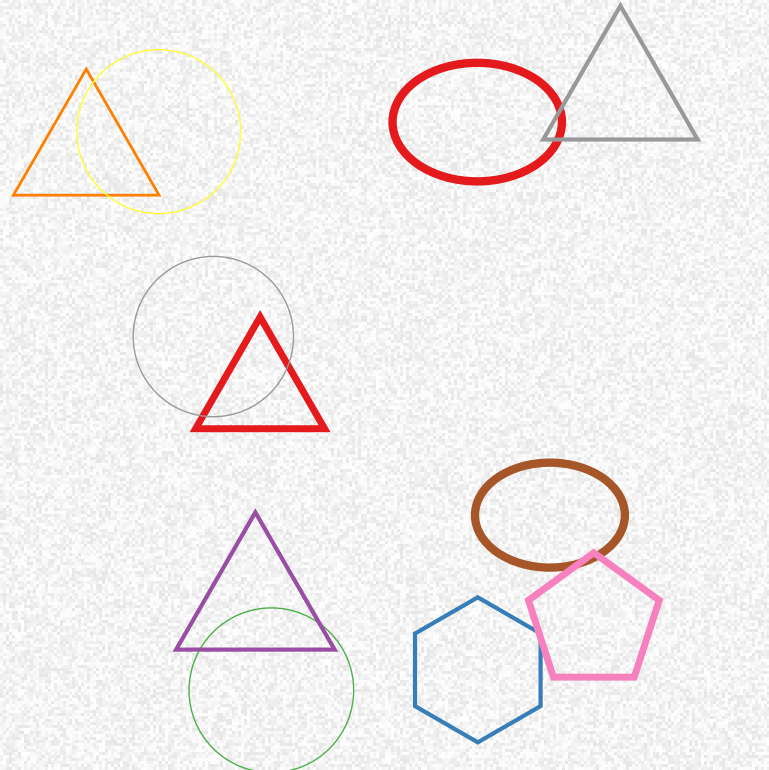[{"shape": "oval", "thickness": 3, "radius": 0.55, "center": [0.62, 0.841]}, {"shape": "triangle", "thickness": 2.5, "radius": 0.48, "center": [0.338, 0.492]}, {"shape": "hexagon", "thickness": 1.5, "radius": 0.47, "center": [0.621, 0.13]}, {"shape": "circle", "thickness": 0.5, "radius": 0.53, "center": [0.352, 0.104]}, {"shape": "triangle", "thickness": 1.5, "radius": 0.59, "center": [0.332, 0.216]}, {"shape": "triangle", "thickness": 1, "radius": 0.55, "center": [0.112, 0.801]}, {"shape": "circle", "thickness": 0.5, "radius": 0.53, "center": [0.206, 0.829]}, {"shape": "oval", "thickness": 3, "radius": 0.49, "center": [0.714, 0.331]}, {"shape": "pentagon", "thickness": 2.5, "radius": 0.45, "center": [0.771, 0.193]}, {"shape": "circle", "thickness": 0.5, "radius": 0.52, "center": [0.277, 0.563]}, {"shape": "triangle", "thickness": 1.5, "radius": 0.58, "center": [0.806, 0.877]}]